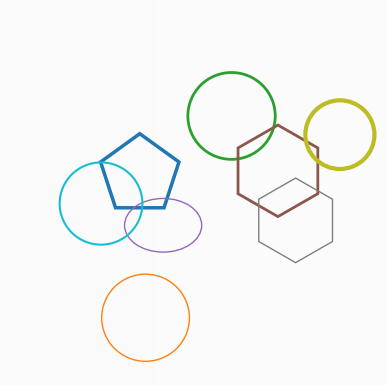[{"shape": "pentagon", "thickness": 2.5, "radius": 0.53, "center": [0.361, 0.546]}, {"shape": "circle", "thickness": 1, "radius": 0.57, "center": [0.376, 0.175]}, {"shape": "circle", "thickness": 2, "radius": 0.56, "center": [0.598, 0.699]}, {"shape": "oval", "thickness": 1, "radius": 0.5, "center": [0.421, 0.415]}, {"shape": "hexagon", "thickness": 2, "radius": 0.59, "center": [0.717, 0.556]}, {"shape": "hexagon", "thickness": 1, "radius": 0.55, "center": [0.763, 0.428]}, {"shape": "circle", "thickness": 3, "radius": 0.45, "center": [0.877, 0.65]}, {"shape": "circle", "thickness": 1.5, "radius": 0.53, "center": [0.261, 0.471]}]